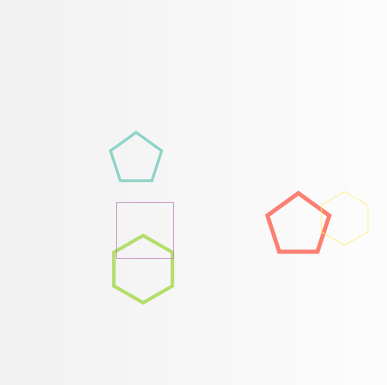[{"shape": "pentagon", "thickness": 2, "radius": 0.35, "center": [0.351, 0.587]}, {"shape": "pentagon", "thickness": 3, "radius": 0.42, "center": [0.77, 0.414]}, {"shape": "hexagon", "thickness": 2.5, "radius": 0.44, "center": [0.369, 0.301]}, {"shape": "square", "thickness": 0.5, "radius": 0.37, "center": [0.374, 0.402]}, {"shape": "hexagon", "thickness": 0.5, "radius": 0.35, "center": [0.889, 0.433]}]